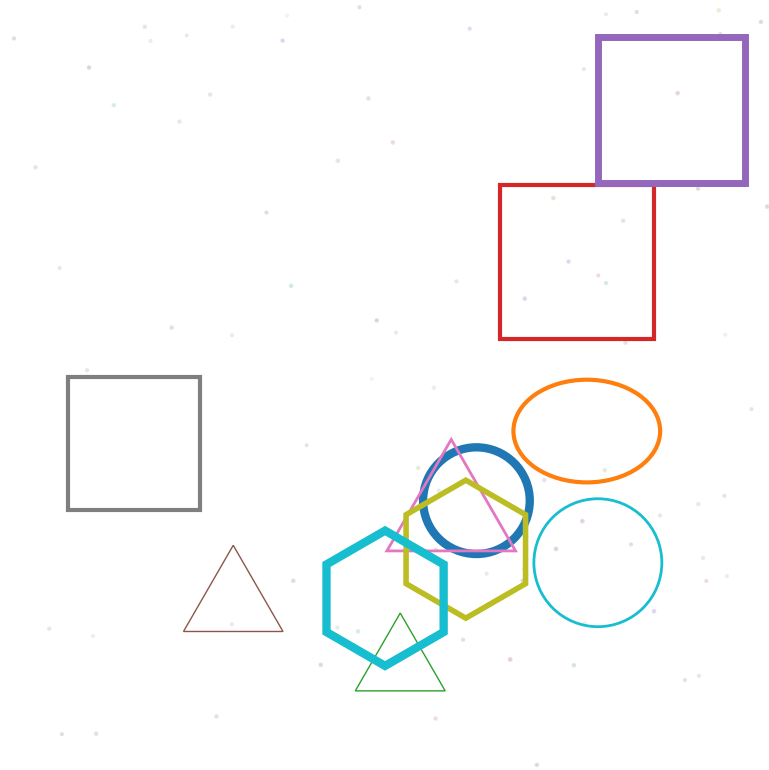[{"shape": "circle", "thickness": 3, "radius": 0.35, "center": [0.619, 0.35]}, {"shape": "oval", "thickness": 1.5, "radius": 0.48, "center": [0.762, 0.44]}, {"shape": "triangle", "thickness": 0.5, "radius": 0.34, "center": [0.52, 0.136]}, {"shape": "square", "thickness": 1.5, "radius": 0.5, "center": [0.749, 0.659]}, {"shape": "square", "thickness": 2.5, "radius": 0.48, "center": [0.872, 0.857]}, {"shape": "triangle", "thickness": 0.5, "radius": 0.37, "center": [0.303, 0.217]}, {"shape": "triangle", "thickness": 1, "radius": 0.48, "center": [0.586, 0.333]}, {"shape": "square", "thickness": 1.5, "radius": 0.43, "center": [0.174, 0.424]}, {"shape": "hexagon", "thickness": 2, "radius": 0.45, "center": [0.605, 0.287]}, {"shape": "hexagon", "thickness": 3, "radius": 0.44, "center": [0.5, 0.223]}, {"shape": "circle", "thickness": 1, "radius": 0.42, "center": [0.776, 0.269]}]